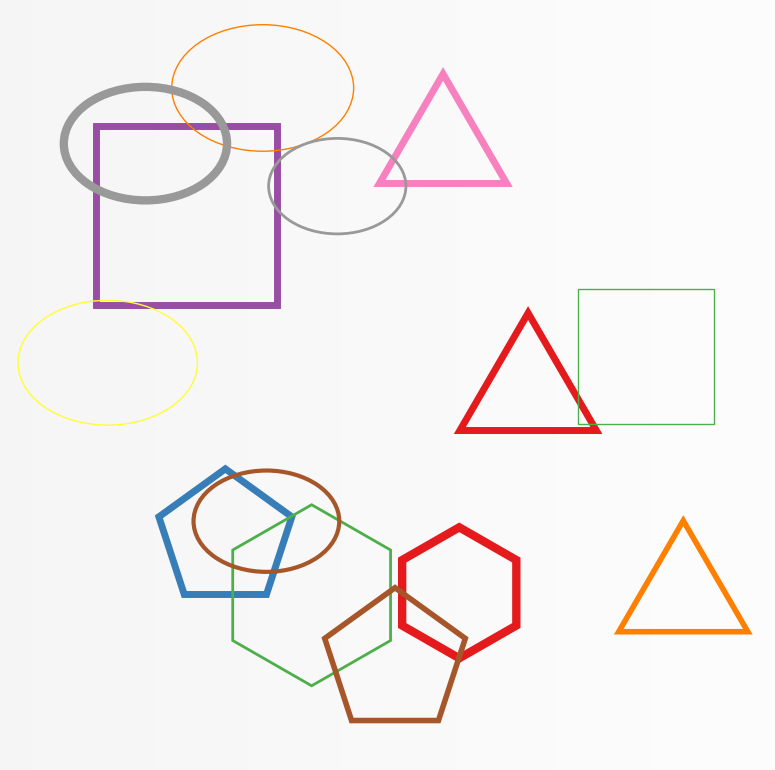[{"shape": "triangle", "thickness": 2.5, "radius": 0.51, "center": [0.681, 0.492]}, {"shape": "hexagon", "thickness": 3, "radius": 0.43, "center": [0.593, 0.23]}, {"shape": "pentagon", "thickness": 2.5, "radius": 0.45, "center": [0.291, 0.301]}, {"shape": "hexagon", "thickness": 1, "radius": 0.59, "center": [0.402, 0.227]}, {"shape": "square", "thickness": 0.5, "radius": 0.44, "center": [0.833, 0.537]}, {"shape": "square", "thickness": 2.5, "radius": 0.58, "center": [0.241, 0.72]}, {"shape": "triangle", "thickness": 2, "radius": 0.48, "center": [0.882, 0.228]}, {"shape": "oval", "thickness": 0.5, "radius": 0.59, "center": [0.339, 0.886]}, {"shape": "oval", "thickness": 0.5, "radius": 0.58, "center": [0.139, 0.529]}, {"shape": "oval", "thickness": 1.5, "radius": 0.47, "center": [0.344, 0.323]}, {"shape": "pentagon", "thickness": 2, "radius": 0.48, "center": [0.51, 0.141]}, {"shape": "triangle", "thickness": 2.5, "radius": 0.47, "center": [0.572, 0.809]}, {"shape": "oval", "thickness": 1, "radius": 0.44, "center": [0.435, 0.758]}, {"shape": "oval", "thickness": 3, "radius": 0.53, "center": [0.188, 0.813]}]